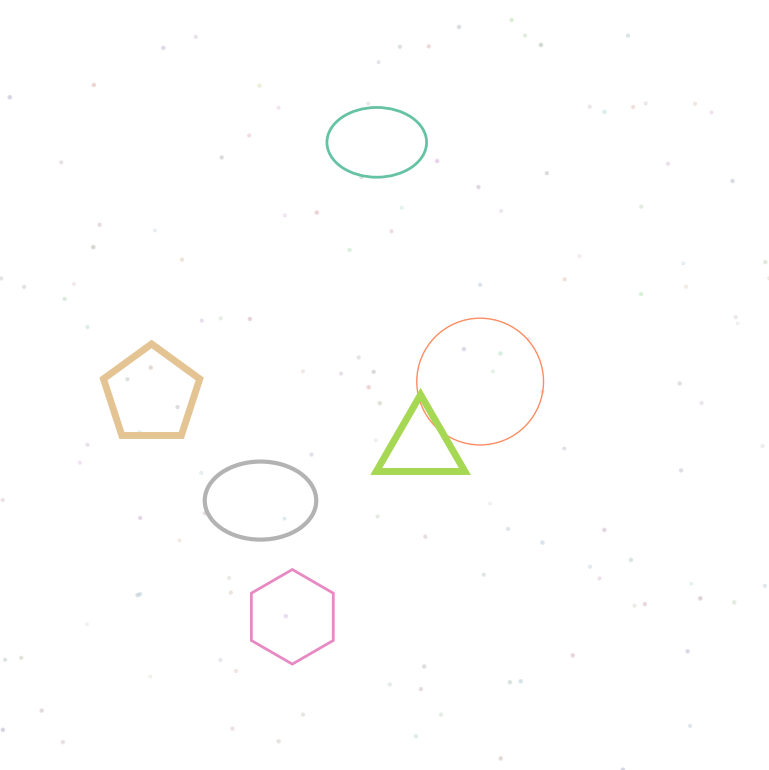[{"shape": "oval", "thickness": 1, "radius": 0.32, "center": [0.489, 0.815]}, {"shape": "circle", "thickness": 0.5, "radius": 0.41, "center": [0.624, 0.504]}, {"shape": "hexagon", "thickness": 1, "radius": 0.31, "center": [0.38, 0.199]}, {"shape": "triangle", "thickness": 2.5, "radius": 0.33, "center": [0.546, 0.421]}, {"shape": "pentagon", "thickness": 2.5, "radius": 0.33, "center": [0.197, 0.488]}, {"shape": "oval", "thickness": 1.5, "radius": 0.36, "center": [0.338, 0.35]}]